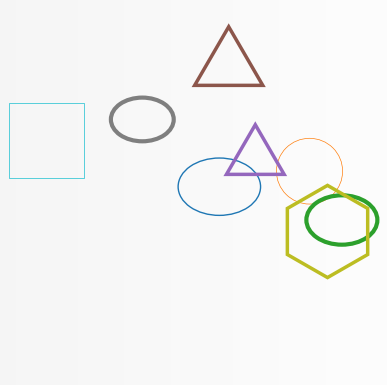[{"shape": "oval", "thickness": 1, "radius": 0.53, "center": [0.566, 0.515]}, {"shape": "circle", "thickness": 0.5, "radius": 0.43, "center": [0.799, 0.555]}, {"shape": "oval", "thickness": 3, "radius": 0.46, "center": [0.882, 0.429]}, {"shape": "triangle", "thickness": 2.5, "radius": 0.43, "center": [0.659, 0.59]}, {"shape": "triangle", "thickness": 2.5, "radius": 0.51, "center": [0.59, 0.829]}, {"shape": "oval", "thickness": 3, "radius": 0.41, "center": [0.367, 0.69]}, {"shape": "hexagon", "thickness": 2.5, "radius": 0.6, "center": [0.845, 0.399]}, {"shape": "square", "thickness": 0.5, "radius": 0.49, "center": [0.12, 0.636]}]